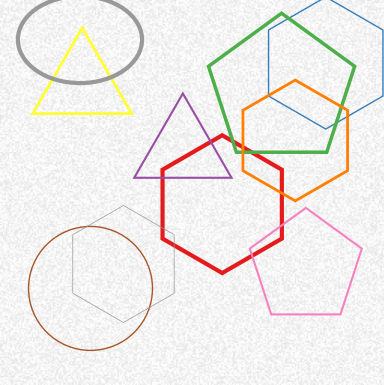[{"shape": "hexagon", "thickness": 3, "radius": 0.89, "center": [0.577, 0.47]}, {"shape": "hexagon", "thickness": 1, "radius": 0.86, "center": [0.846, 0.836]}, {"shape": "pentagon", "thickness": 2.5, "radius": 1.0, "center": [0.731, 0.766]}, {"shape": "triangle", "thickness": 1.5, "radius": 0.73, "center": [0.475, 0.611]}, {"shape": "hexagon", "thickness": 2, "radius": 0.78, "center": [0.767, 0.635]}, {"shape": "triangle", "thickness": 2, "radius": 0.74, "center": [0.214, 0.779]}, {"shape": "circle", "thickness": 1, "radius": 0.8, "center": [0.235, 0.251]}, {"shape": "pentagon", "thickness": 1.5, "radius": 0.76, "center": [0.794, 0.307]}, {"shape": "hexagon", "thickness": 0.5, "radius": 0.76, "center": [0.321, 0.314]}, {"shape": "oval", "thickness": 3, "radius": 0.81, "center": [0.208, 0.897]}]